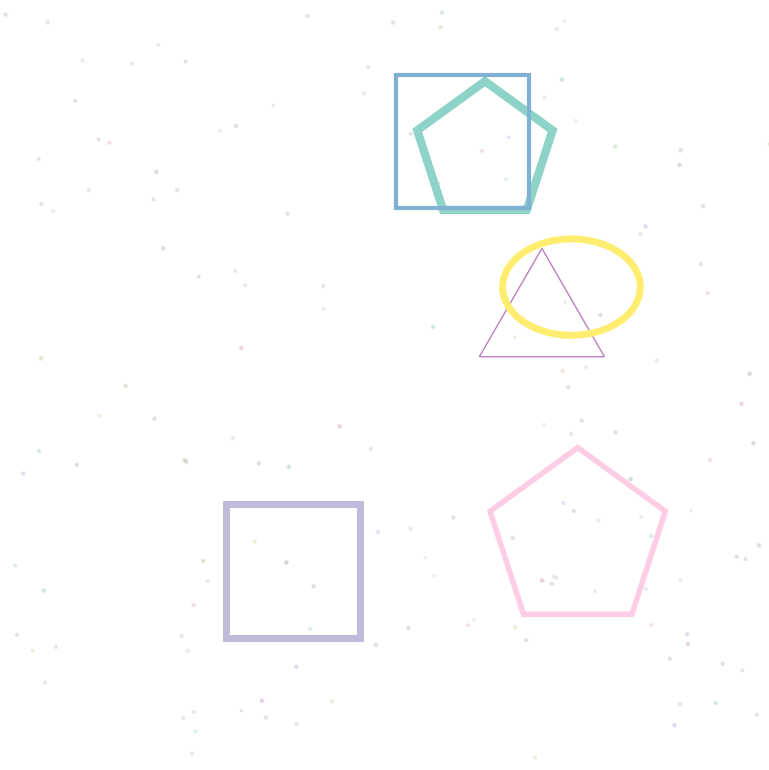[{"shape": "pentagon", "thickness": 3, "radius": 0.46, "center": [0.63, 0.802]}, {"shape": "square", "thickness": 2.5, "radius": 0.44, "center": [0.381, 0.258]}, {"shape": "square", "thickness": 1.5, "radius": 0.43, "center": [0.6, 0.816]}, {"shape": "pentagon", "thickness": 2, "radius": 0.6, "center": [0.75, 0.299]}, {"shape": "triangle", "thickness": 0.5, "radius": 0.47, "center": [0.704, 0.584]}, {"shape": "oval", "thickness": 2.5, "radius": 0.45, "center": [0.742, 0.627]}]